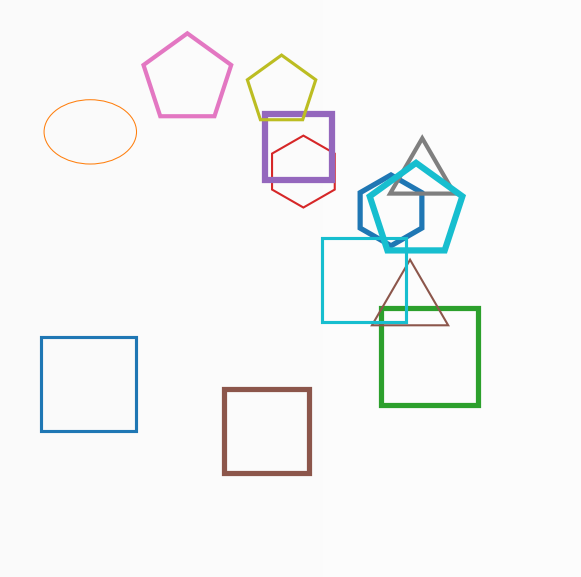[{"shape": "hexagon", "thickness": 2.5, "radius": 0.31, "center": [0.673, 0.635]}, {"shape": "square", "thickness": 1.5, "radius": 0.41, "center": [0.152, 0.335]}, {"shape": "oval", "thickness": 0.5, "radius": 0.4, "center": [0.155, 0.771]}, {"shape": "square", "thickness": 2.5, "radius": 0.42, "center": [0.739, 0.382]}, {"shape": "hexagon", "thickness": 1, "radius": 0.31, "center": [0.522, 0.702]}, {"shape": "square", "thickness": 3, "radius": 0.29, "center": [0.514, 0.745]}, {"shape": "triangle", "thickness": 1, "radius": 0.38, "center": [0.705, 0.474]}, {"shape": "square", "thickness": 2.5, "radius": 0.37, "center": [0.459, 0.253]}, {"shape": "pentagon", "thickness": 2, "radius": 0.4, "center": [0.322, 0.862]}, {"shape": "triangle", "thickness": 2, "radius": 0.32, "center": [0.726, 0.696]}, {"shape": "pentagon", "thickness": 1.5, "radius": 0.31, "center": [0.484, 0.842]}, {"shape": "pentagon", "thickness": 3, "radius": 0.42, "center": [0.716, 0.633]}, {"shape": "square", "thickness": 1.5, "radius": 0.36, "center": [0.626, 0.514]}]